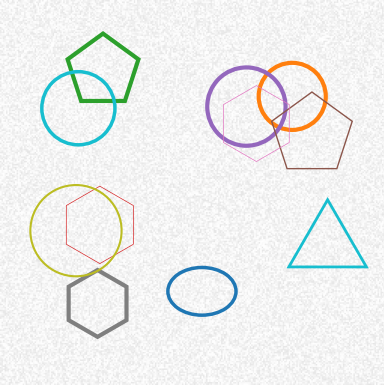[{"shape": "oval", "thickness": 2.5, "radius": 0.44, "center": [0.525, 0.243]}, {"shape": "circle", "thickness": 3, "radius": 0.44, "center": [0.759, 0.75]}, {"shape": "pentagon", "thickness": 3, "radius": 0.48, "center": [0.268, 0.816]}, {"shape": "hexagon", "thickness": 0.5, "radius": 0.5, "center": [0.259, 0.416]}, {"shape": "circle", "thickness": 3, "radius": 0.51, "center": [0.64, 0.723]}, {"shape": "pentagon", "thickness": 1, "radius": 0.55, "center": [0.81, 0.651]}, {"shape": "hexagon", "thickness": 0.5, "radius": 0.49, "center": [0.666, 0.679]}, {"shape": "hexagon", "thickness": 3, "radius": 0.43, "center": [0.253, 0.212]}, {"shape": "circle", "thickness": 1.5, "radius": 0.59, "center": [0.197, 0.401]}, {"shape": "triangle", "thickness": 2, "radius": 0.58, "center": [0.851, 0.365]}, {"shape": "circle", "thickness": 2.5, "radius": 0.47, "center": [0.204, 0.719]}]